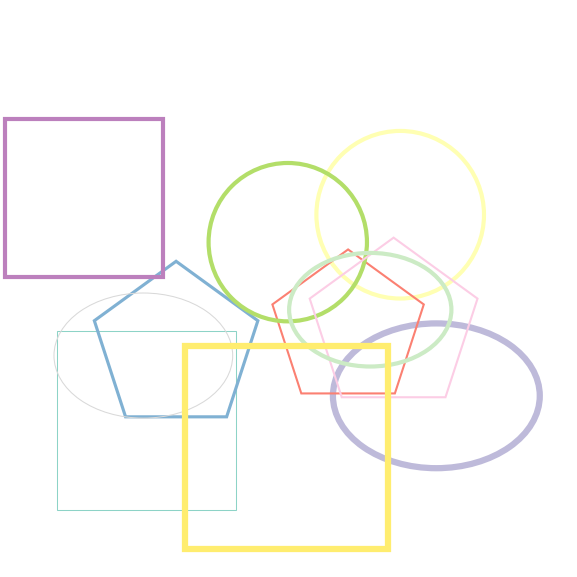[{"shape": "square", "thickness": 0.5, "radius": 0.77, "center": [0.254, 0.271]}, {"shape": "circle", "thickness": 2, "radius": 0.73, "center": [0.693, 0.627]}, {"shape": "oval", "thickness": 3, "radius": 0.9, "center": [0.756, 0.314]}, {"shape": "pentagon", "thickness": 1, "radius": 0.69, "center": [0.603, 0.429]}, {"shape": "pentagon", "thickness": 1.5, "radius": 0.74, "center": [0.305, 0.398]}, {"shape": "circle", "thickness": 2, "radius": 0.69, "center": [0.498, 0.58]}, {"shape": "pentagon", "thickness": 1, "radius": 0.76, "center": [0.682, 0.435]}, {"shape": "oval", "thickness": 0.5, "radius": 0.77, "center": [0.248, 0.383]}, {"shape": "square", "thickness": 2, "radius": 0.69, "center": [0.145, 0.656]}, {"shape": "oval", "thickness": 2, "radius": 0.7, "center": [0.641, 0.463]}, {"shape": "square", "thickness": 3, "radius": 0.88, "center": [0.497, 0.225]}]